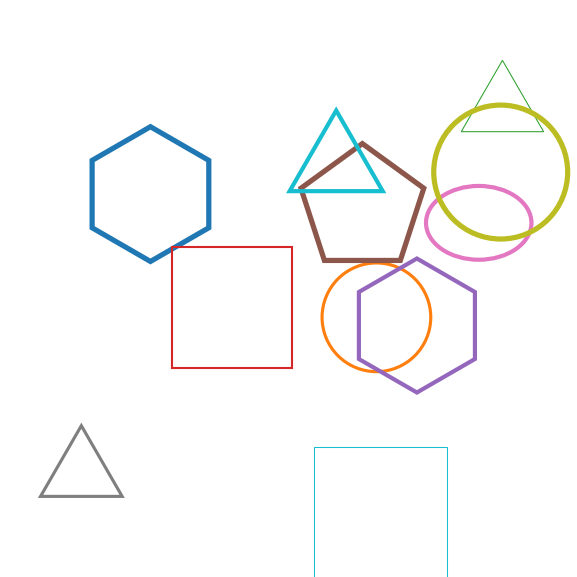[{"shape": "hexagon", "thickness": 2.5, "radius": 0.58, "center": [0.261, 0.663]}, {"shape": "circle", "thickness": 1.5, "radius": 0.47, "center": [0.652, 0.45]}, {"shape": "triangle", "thickness": 0.5, "radius": 0.41, "center": [0.87, 0.812]}, {"shape": "square", "thickness": 1, "radius": 0.52, "center": [0.402, 0.467]}, {"shape": "hexagon", "thickness": 2, "radius": 0.58, "center": [0.722, 0.435]}, {"shape": "pentagon", "thickness": 2.5, "radius": 0.56, "center": [0.627, 0.639]}, {"shape": "oval", "thickness": 2, "radius": 0.46, "center": [0.829, 0.613]}, {"shape": "triangle", "thickness": 1.5, "radius": 0.41, "center": [0.141, 0.18]}, {"shape": "circle", "thickness": 2.5, "radius": 0.58, "center": [0.867, 0.701]}, {"shape": "square", "thickness": 0.5, "radius": 0.58, "center": [0.659, 0.111]}, {"shape": "triangle", "thickness": 2, "radius": 0.47, "center": [0.582, 0.715]}]